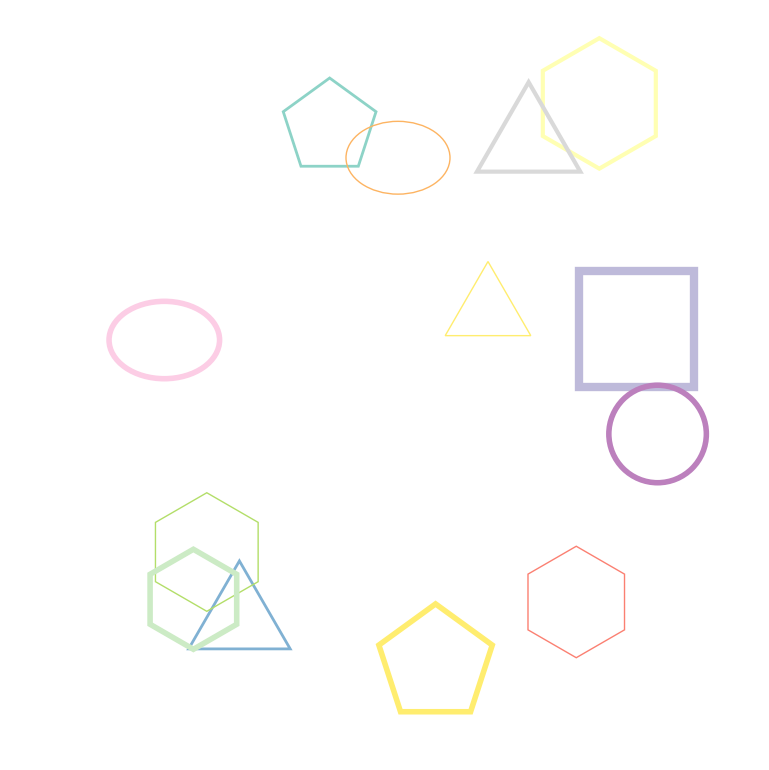[{"shape": "pentagon", "thickness": 1, "radius": 0.32, "center": [0.428, 0.835]}, {"shape": "hexagon", "thickness": 1.5, "radius": 0.42, "center": [0.778, 0.866]}, {"shape": "square", "thickness": 3, "radius": 0.37, "center": [0.826, 0.573]}, {"shape": "hexagon", "thickness": 0.5, "radius": 0.36, "center": [0.748, 0.218]}, {"shape": "triangle", "thickness": 1, "radius": 0.38, "center": [0.311, 0.195]}, {"shape": "oval", "thickness": 0.5, "radius": 0.34, "center": [0.517, 0.795]}, {"shape": "hexagon", "thickness": 0.5, "radius": 0.38, "center": [0.269, 0.283]}, {"shape": "oval", "thickness": 2, "radius": 0.36, "center": [0.213, 0.558]}, {"shape": "triangle", "thickness": 1.5, "radius": 0.39, "center": [0.687, 0.816]}, {"shape": "circle", "thickness": 2, "radius": 0.32, "center": [0.854, 0.436]}, {"shape": "hexagon", "thickness": 2, "radius": 0.32, "center": [0.251, 0.222]}, {"shape": "pentagon", "thickness": 2, "radius": 0.39, "center": [0.566, 0.138]}, {"shape": "triangle", "thickness": 0.5, "radius": 0.32, "center": [0.634, 0.596]}]